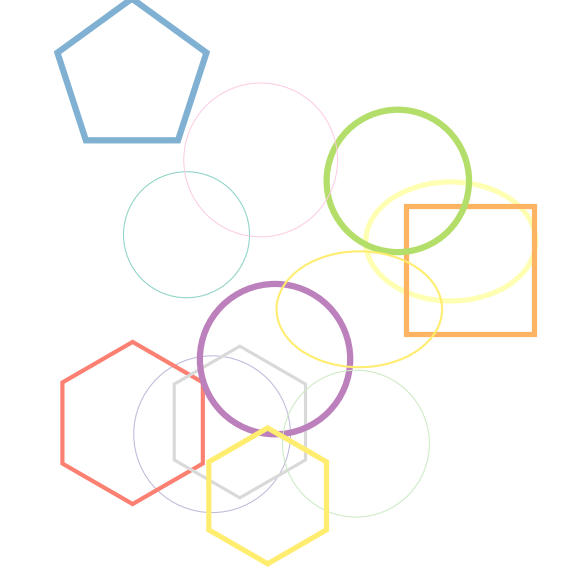[{"shape": "circle", "thickness": 0.5, "radius": 0.55, "center": [0.323, 0.593]}, {"shape": "oval", "thickness": 2.5, "radius": 0.74, "center": [0.781, 0.581]}, {"shape": "circle", "thickness": 0.5, "radius": 0.68, "center": [0.367, 0.247]}, {"shape": "hexagon", "thickness": 2, "radius": 0.7, "center": [0.23, 0.267]}, {"shape": "pentagon", "thickness": 3, "radius": 0.68, "center": [0.228, 0.866]}, {"shape": "square", "thickness": 2.5, "radius": 0.55, "center": [0.813, 0.532]}, {"shape": "circle", "thickness": 3, "radius": 0.62, "center": [0.689, 0.686]}, {"shape": "circle", "thickness": 0.5, "radius": 0.67, "center": [0.451, 0.722]}, {"shape": "hexagon", "thickness": 1.5, "radius": 0.66, "center": [0.415, 0.268]}, {"shape": "circle", "thickness": 3, "radius": 0.65, "center": [0.476, 0.377]}, {"shape": "circle", "thickness": 0.5, "radius": 0.64, "center": [0.616, 0.231]}, {"shape": "oval", "thickness": 1, "radius": 0.72, "center": [0.622, 0.464]}, {"shape": "hexagon", "thickness": 2.5, "radius": 0.59, "center": [0.463, 0.14]}]